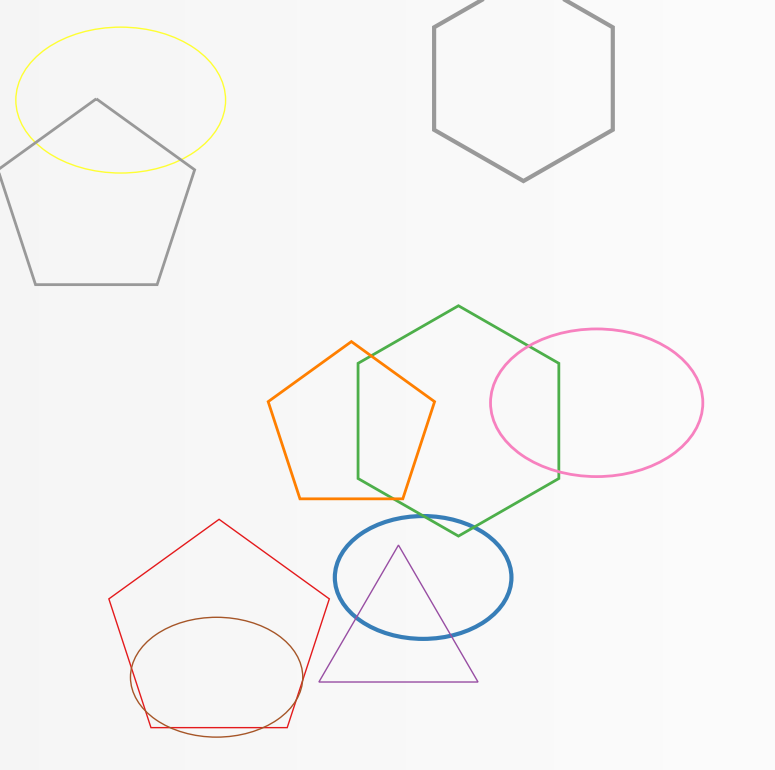[{"shape": "pentagon", "thickness": 0.5, "radius": 0.75, "center": [0.283, 0.176]}, {"shape": "oval", "thickness": 1.5, "radius": 0.57, "center": [0.546, 0.25]}, {"shape": "hexagon", "thickness": 1, "radius": 0.75, "center": [0.592, 0.453]}, {"shape": "triangle", "thickness": 0.5, "radius": 0.59, "center": [0.514, 0.174]}, {"shape": "pentagon", "thickness": 1, "radius": 0.56, "center": [0.453, 0.443]}, {"shape": "oval", "thickness": 0.5, "radius": 0.68, "center": [0.156, 0.87]}, {"shape": "oval", "thickness": 0.5, "radius": 0.56, "center": [0.28, 0.121]}, {"shape": "oval", "thickness": 1, "radius": 0.68, "center": [0.77, 0.477]}, {"shape": "hexagon", "thickness": 1.5, "radius": 0.67, "center": [0.675, 0.898]}, {"shape": "pentagon", "thickness": 1, "radius": 0.67, "center": [0.124, 0.738]}]